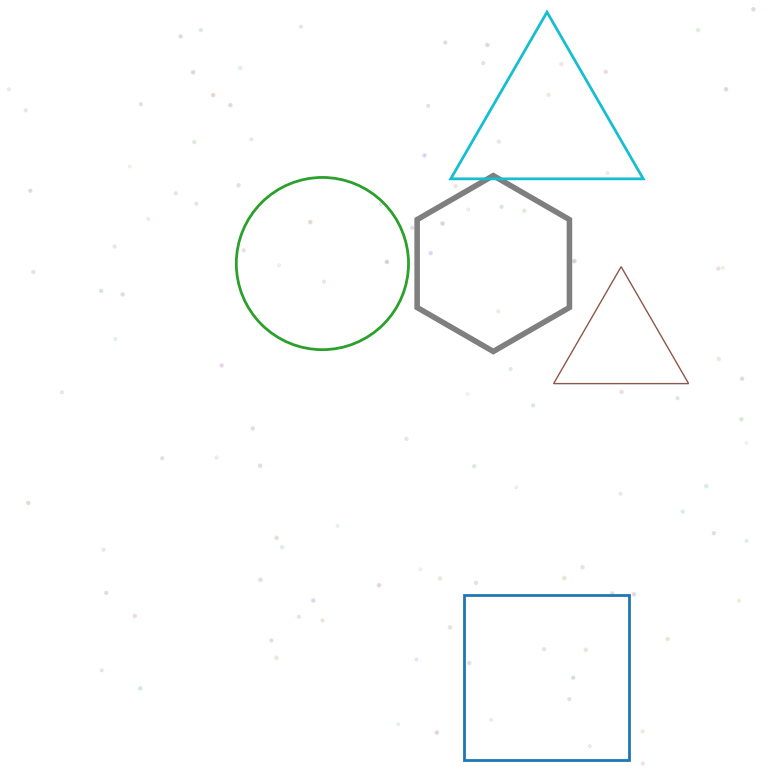[{"shape": "square", "thickness": 1, "radius": 0.54, "center": [0.71, 0.12]}, {"shape": "circle", "thickness": 1, "radius": 0.56, "center": [0.419, 0.658]}, {"shape": "triangle", "thickness": 0.5, "radius": 0.51, "center": [0.807, 0.552]}, {"shape": "hexagon", "thickness": 2, "radius": 0.57, "center": [0.641, 0.658]}, {"shape": "triangle", "thickness": 1, "radius": 0.72, "center": [0.71, 0.84]}]